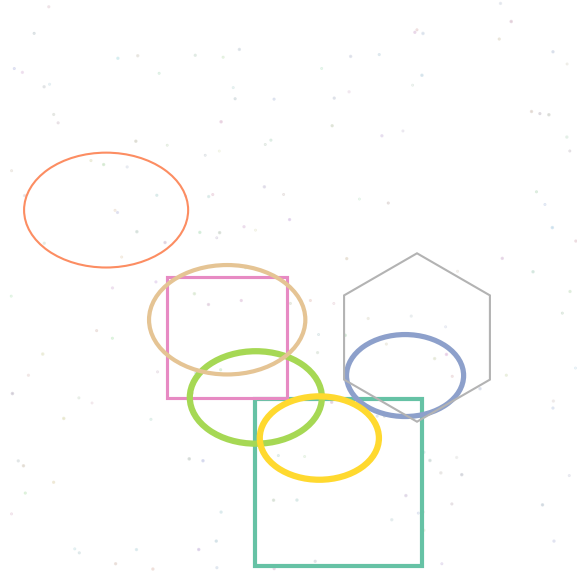[{"shape": "square", "thickness": 2, "radius": 0.72, "center": [0.586, 0.164]}, {"shape": "oval", "thickness": 1, "radius": 0.71, "center": [0.184, 0.635]}, {"shape": "oval", "thickness": 2.5, "radius": 0.51, "center": [0.701, 0.349]}, {"shape": "square", "thickness": 1.5, "radius": 0.52, "center": [0.393, 0.415]}, {"shape": "oval", "thickness": 3, "radius": 0.57, "center": [0.443, 0.311]}, {"shape": "oval", "thickness": 3, "radius": 0.52, "center": [0.553, 0.241]}, {"shape": "oval", "thickness": 2, "radius": 0.68, "center": [0.393, 0.445]}, {"shape": "hexagon", "thickness": 1, "radius": 0.73, "center": [0.722, 0.415]}]